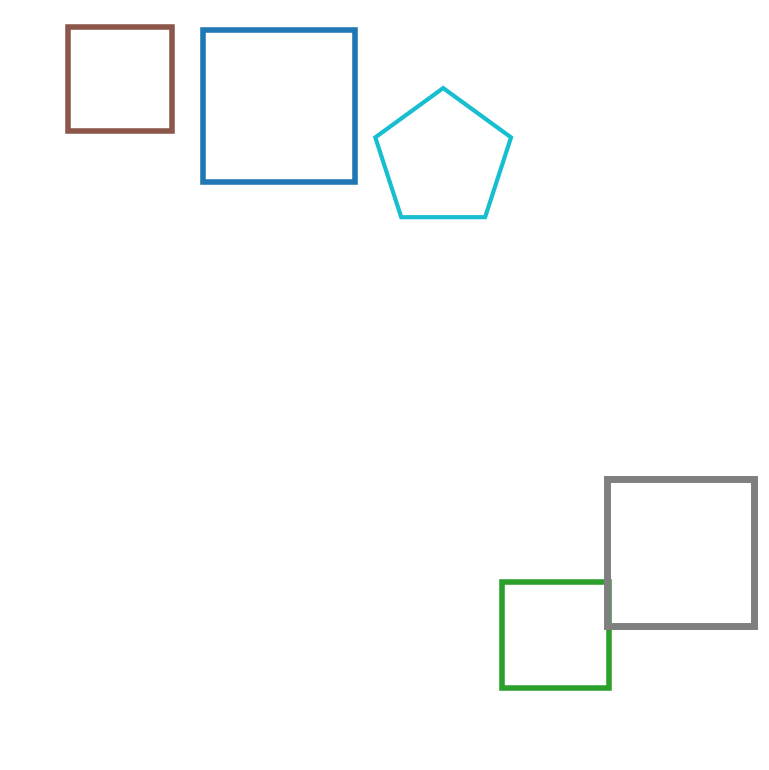[{"shape": "square", "thickness": 2, "radius": 0.5, "center": [0.362, 0.862]}, {"shape": "square", "thickness": 2, "radius": 0.35, "center": [0.721, 0.175]}, {"shape": "square", "thickness": 2, "radius": 0.34, "center": [0.156, 0.898]}, {"shape": "square", "thickness": 2.5, "radius": 0.48, "center": [0.884, 0.282]}, {"shape": "pentagon", "thickness": 1.5, "radius": 0.46, "center": [0.576, 0.793]}]